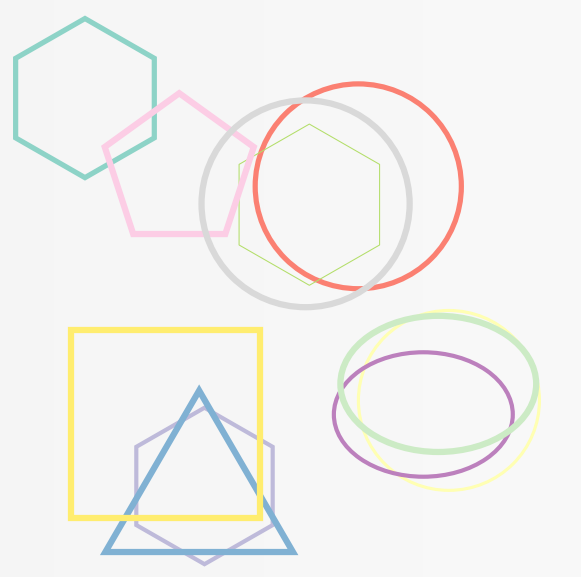[{"shape": "hexagon", "thickness": 2.5, "radius": 0.69, "center": [0.146, 0.829]}, {"shape": "circle", "thickness": 1.5, "radius": 0.78, "center": [0.772, 0.306]}, {"shape": "hexagon", "thickness": 2, "radius": 0.68, "center": [0.352, 0.158]}, {"shape": "circle", "thickness": 2.5, "radius": 0.89, "center": [0.616, 0.677]}, {"shape": "triangle", "thickness": 3, "radius": 0.93, "center": [0.343, 0.136]}, {"shape": "hexagon", "thickness": 0.5, "radius": 0.7, "center": [0.532, 0.645]}, {"shape": "pentagon", "thickness": 3, "radius": 0.67, "center": [0.308, 0.703]}, {"shape": "circle", "thickness": 3, "radius": 0.9, "center": [0.526, 0.646]}, {"shape": "oval", "thickness": 2, "radius": 0.77, "center": [0.728, 0.281]}, {"shape": "oval", "thickness": 3, "radius": 0.84, "center": [0.754, 0.334]}, {"shape": "square", "thickness": 3, "radius": 0.81, "center": [0.284, 0.264]}]